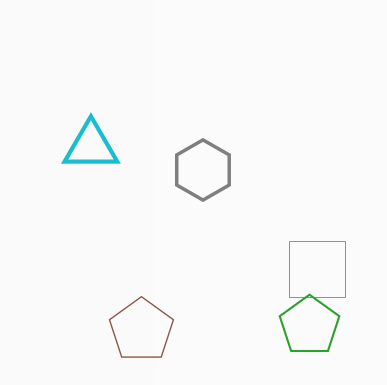[{"shape": "square", "thickness": 0.5, "radius": 0.36, "center": [0.819, 0.302]}, {"shape": "pentagon", "thickness": 1.5, "radius": 0.4, "center": [0.799, 0.154]}, {"shape": "pentagon", "thickness": 1, "radius": 0.43, "center": [0.365, 0.143]}, {"shape": "hexagon", "thickness": 2.5, "radius": 0.39, "center": [0.524, 0.558]}, {"shape": "triangle", "thickness": 3, "radius": 0.39, "center": [0.235, 0.62]}]